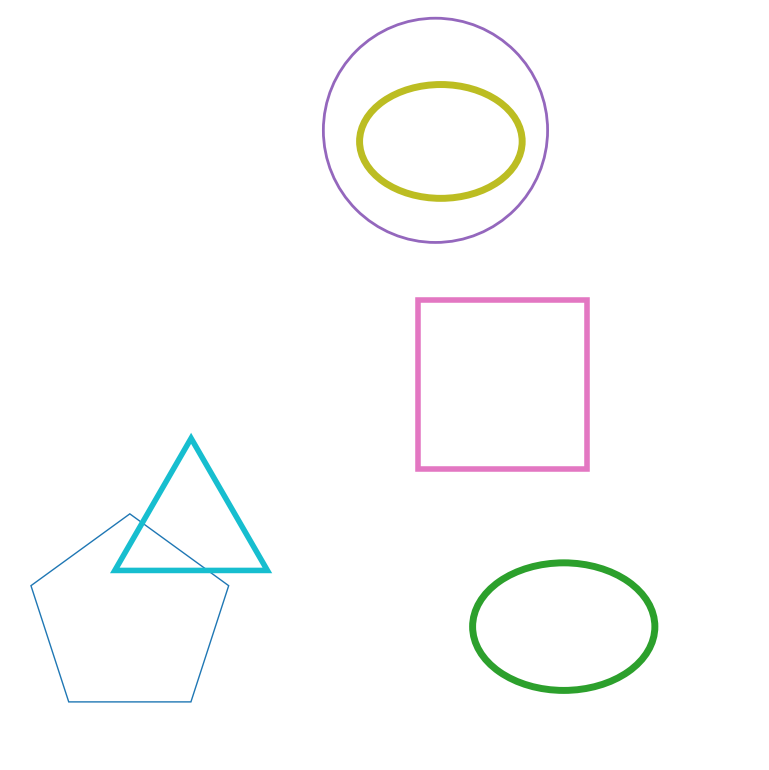[{"shape": "pentagon", "thickness": 0.5, "radius": 0.67, "center": [0.169, 0.198]}, {"shape": "oval", "thickness": 2.5, "radius": 0.59, "center": [0.732, 0.186]}, {"shape": "circle", "thickness": 1, "radius": 0.73, "center": [0.566, 0.831]}, {"shape": "square", "thickness": 2, "radius": 0.55, "center": [0.653, 0.501]}, {"shape": "oval", "thickness": 2.5, "radius": 0.53, "center": [0.573, 0.816]}, {"shape": "triangle", "thickness": 2, "radius": 0.57, "center": [0.248, 0.316]}]